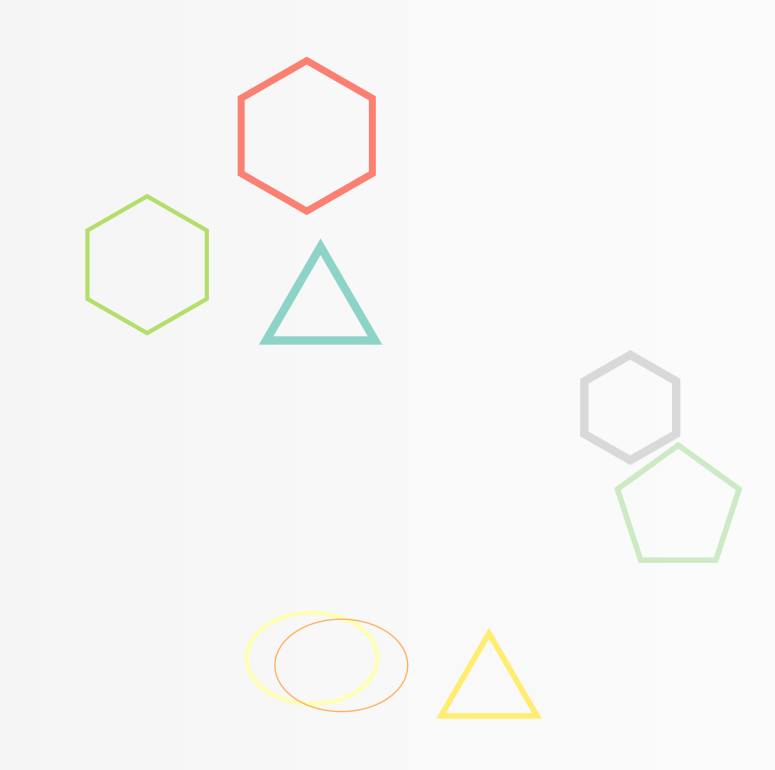[{"shape": "triangle", "thickness": 3, "radius": 0.41, "center": [0.414, 0.598]}, {"shape": "oval", "thickness": 1.5, "radius": 0.42, "center": [0.403, 0.145]}, {"shape": "hexagon", "thickness": 2.5, "radius": 0.49, "center": [0.396, 0.823]}, {"shape": "oval", "thickness": 0.5, "radius": 0.43, "center": [0.44, 0.136]}, {"shape": "hexagon", "thickness": 1.5, "radius": 0.44, "center": [0.19, 0.656]}, {"shape": "hexagon", "thickness": 3, "radius": 0.34, "center": [0.813, 0.471]}, {"shape": "pentagon", "thickness": 2, "radius": 0.41, "center": [0.875, 0.339]}, {"shape": "triangle", "thickness": 2, "radius": 0.36, "center": [0.631, 0.106]}]